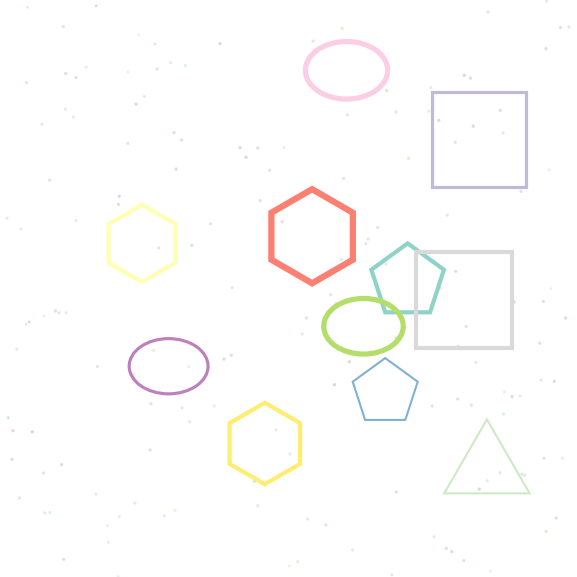[{"shape": "pentagon", "thickness": 2, "radius": 0.33, "center": [0.706, 0.512]}, {"shape": "hexagon", "thickness": 2, "radius": 0.33, "center": [0.246, 0.578]}, {"shape": "square", "thickness": 1.5, "radius": 0.41, "center": [0.829, 0.757]}, {"shape": "hexagon", "thickness": 3, "radius": 0.41, "center": [0.54, 0.59]}, {"shape": "pentagon", "thickness": 1, "radius": 0.3, "center": [0.667, 0.32]}, {"shape": "oval", "thickness": 2.5, "radius": 0.34, "center": [0.629, 0.434]}, {"shape": "oval", "thickness": 2.5, "radius": 0.36, "center": [0.6, 0.877]}, {"shape": "square", "thickness": 2, "radius": 0.42, "center": [0.803, 0.48]}, {"shape": "oval", "thickness": 1.5, "radius": 0.34, "center": [0.292, 0.365]}, {"shape": "triangle", "thickness": 1, "radius": 0.43, "center": [0.843, 0.187]}, {"shape": "hexagon", "thickness": 2, "radius": 0.35, "center": [0.459, 0.231]}]